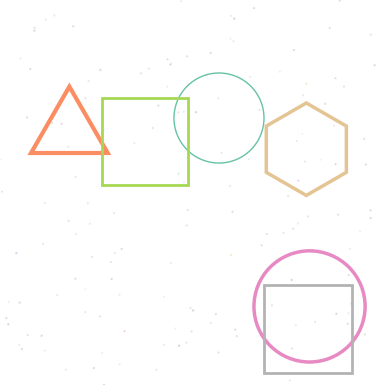[{"shape": "circle", "thickness": 1, "radius": 0.58, "center": [0.569, 0.693]}, {"shape": "triangle", "thickness": 3, "radius": 0.58, "center": [0.18, 0.66]}, {"shape": "circle", "thickness": 2.5, "radius": 0.72, "center": [0.804, 0.204]}, {"shape": "square", "thickness": 2, "radius": 0.56, "center": [0.376, 0.632]}, {"shape": "hexagon", "thickness": 2.5, "radius": 0.6, "center": [0.796, 0.612]}, {"shape": "square", "thickness": 2, "radius": 0.57, "center": [0.8, 0.146]}]